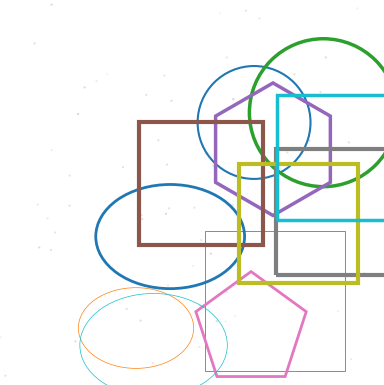[{"shape": "oval", "thickness": 2, "radius": 0.97, "center": [0.442, 0.386]}, {"shape": "circle", "thickness": 1.5, "radius": 0.73, "center": [0.66, 0.682]}, {"shape": "oval", "thickness": 0.5, "radius": 0.75, "center": [0.353, 0.148]}, {"shape": "circle", "thickness": 2.5, "radius": 0.96, "center": [0.84, 0.707]}, {"shape": "square", "thickness": 0.5, "radius": 0.91, "center": [0.714, 0.217]}, {"shape": "hexagon", "thickness": 2.5, "radius": 0.86, "center": [0.709, 0.612]}, {"shape": "square", "thickness": 3, "radius": 0.8, "center": [0.522, 0.524]}, {"shape": "pentagon", "thickness": 2, "radius": 0.75, "center": [0.652, 0.144]}, {"shape": "square", "thickness": 3, "radius": 0.81, "center": [0.879, 0.45]}, {"shape": "square", "thickness": 3, "radius": 0.77, "center": [0.776, 0.42]}, {"shape": "square", "thickness": 2.5, "radius": 0.81, "center": [0.881, 0.591]}, {"shape": "oval", "thickness": 0.5, "radius": 0.96, "center": [0.399, 0.104]}]